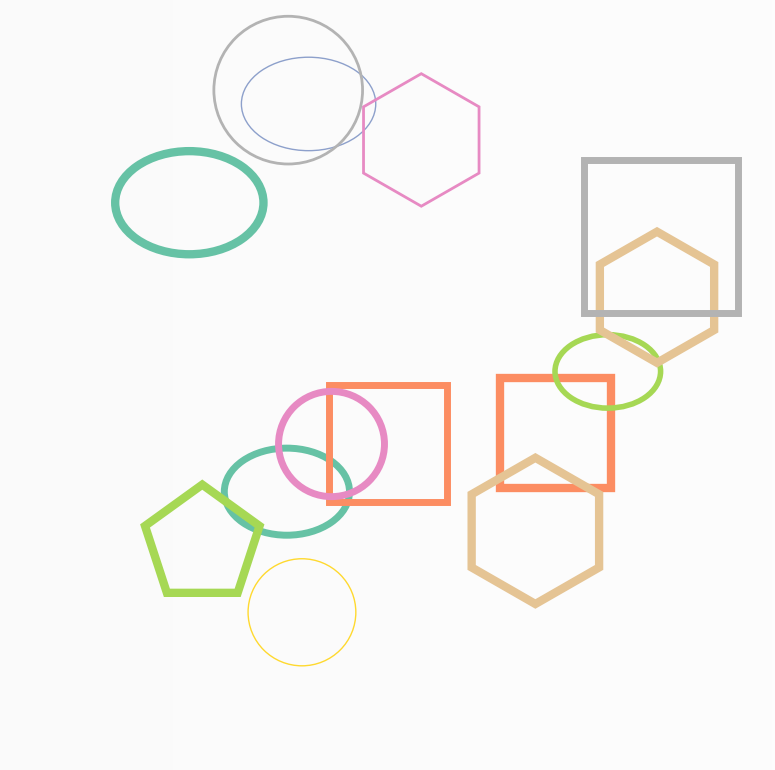[{"shape": "oval", "thickness": 3, "radius": 0.48, "center": [0.244, 0.737]}, {"shape": "oval", "thickness": 2.5, "radius": 0.4, "center": [0.37, 0.361]}, {"shape": "square", "thickness": 3, "radius": 0.36, "center": [0.717, 0.438]}, {"shape": "square", "thickness": 2.5, "radius": 0.38, "center": [0.5, 0.424]}, {"shape": "oval", "thickness": 0.5, "radius": 0.43, "center": [0.398, 0.865]}, {"shape": "circle", "thickness": 2.5, "radius": 0.34, "center": [0.428, 0.423]}, {"shape": "hexagon", "thickness": 1, "radius": 0.43, "center": [0.544, 0.818]}, {"shape": "pentagon", "thickness": 3, "radius": 0.39, "center": [0.261, 0.293]}, {"shape": "oval", "thickness": 2, "radius": 0.34, "center": [0.784, 0.518]}, {"shape": "circle", "thickness": 0.5, "radius": 0.35, "center": [0.39, 0.205]}, {"shape": "hexagon", "thickness": 3, "radius": 0.43, "center": [0.848, 0.614]}, {"shape": "hexagon", "thickness": 3, "radius": 0.47, "center": [0.691, 0.311]}, {"shape": "circle", "thickness": 1, "radius": 0.48, "center": [0.372, 0.883]}, {"shape": "square", "thickness": 2.5, "radius": 0.5, "center": [0.853, 0.693]}]